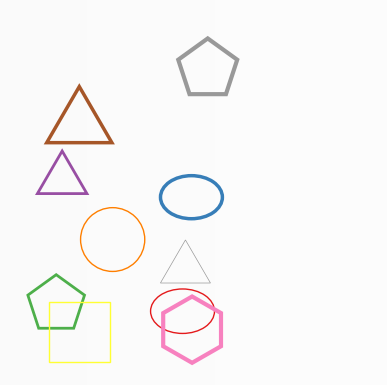[{"shape": "oval", "thickness": 1, "radius": 0.41, "center": [0.471, 0.192]}, {"shape": "oval", "thickness": 2.5, "radius": 0.4, "center": [0.494, 0.488]}, {"shape": "pentagon", "thickness": 2, "radius": 0.38, "center": [0.145, 0.21]}, {"shape": "triangle", "thickness": 2, "radius": 0.37, "center": [0.16, 0.534]}, {"shape": "circle", "thickness": 1, "radius": 0.41, "center": [0.291, 0.378]}, {"shape": "square", "thickness": 1, "radius": 0.39, "center": [0.205, 0.138]}, {"shape": "triangle", "thickness": 2.5, "radius": 0.49, "center": [0.205, 0.678]}, {"shape": "hexagon", "thickness": 3, "radius": 0.43, "center": [0.496, 0.144]}, {"shape": "pentagon", "thickness": 3, "radius": 0.4, "center": [0.536, 0.82]}, {"shape": "triangle", "thickness": 0.5, "radius": 0.37, "center": [0.479, 0.302]}]